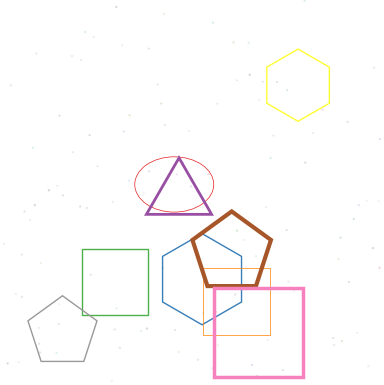[{"shape": "oval", "thickness": 0.5, "radius": 0.51, "center": [0.453, 0.521]}, {"shape": "hexagon", "thickness": 1, "radius": 0.59, "center": [0.525, 0.275]}, {"shape": "square", "thickness": 1, "radius": 0.43, "center": [0.299, 0.267]}, {"shape": "triangle", "thickness": 2, "radius": 0.49, "center": [0.465, 0.492]}, {"shape": "square", "thickness": 0.5, "radius": 0.44, "center": [0.614, 0.217]}, {"shape": "hexagon", "thickness": 1, "radius": 0.47, "center": [0.774, 0.779]}, {"shape": "pentagon", "thickness": 3, "radius": 0.54, "center": [0.602, 0.344]}, {"shape": "square", "thickness": 2.5, "radius": 0.57, "center": [0.672, 0.136]}, {"shape": "pentagon", "thickness": 1, "radius": 0.47, "center": [0.162, 0.138]}]